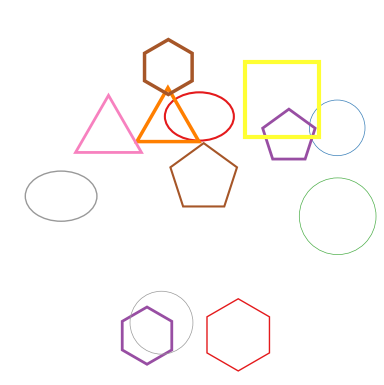[{"shape": "hexagon", "thickness": 1, "radius": 0.47, "center": [0.619, 0.13]}, {"shape": "oval", "thickness": 1.5, "radius": 0.45, "center": [0.518, 0.697]}, {"shape": "circle", "thickness": 0.5, "radius": 0.36, "center": [0.876, 0.668]}, {"shape": "circle", "thickness": 0.5, "radius": 0.5, "center": [0.877, 0.438]}, {"shape": "hexagon", "thickness": 2, "radius": 0.37, "center": [0.382, 0.128]}, {"shape": "pentagon", "thickness": 2, "radius": 0.36, "center": [0.75, 0.645]}, {"shape": "triangle", "thickness": 2.5, "radius": 0.47, "center": [0.436, 0.679]}, {"shape": "square", "thickness": 3, "radius": 0.48, "center": [0.732, 0.741]}, {"shape": "hexagon", "thickness": 2.5, "radius": 0.36, "center": [0.437, 0.826]}, {"shape": "pentagon", "thickness": 1.5, "radius": 0.45, "center": [0.529, 0.537]}, {"shape": "triangle", "thickness": 2, "radius": 0.49, "center": [0.282, 0.653]}, {"shape": "oval", "thickness": 1, "radius": 0.47, "center": [0.159, 0.49]}, {"shape": "circle", "thickness": 0.5, "radius": 0.41, "center": [0.419, 0.162]}]